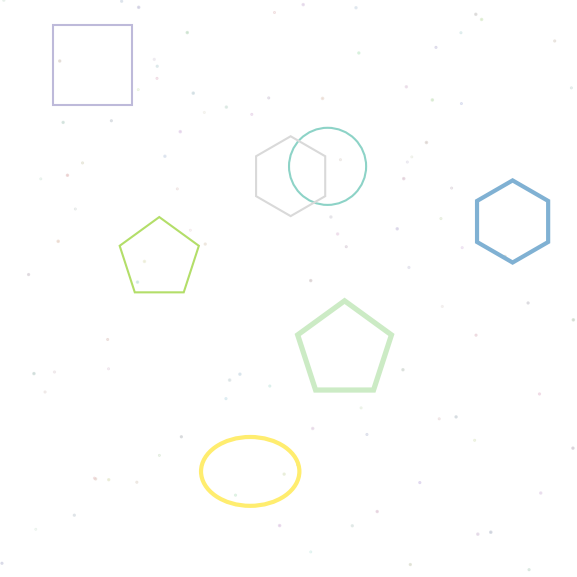[{"shape": "circle", "thickness": 1, "radius": 0.33, "center": [0.567, 0.711]}, {"shape": "square", "thickness": 1, "radius": 0.35, "center": [0.16, 0.887]}, {"shape": "hexagon", "thickness": 2, "radius": 0.36, "center": [0.888, 0.616]}, {"shape": "pentagon", "thickness": 1, "radius": 0.36, "center": [0.276, 0.551]}, {"shape": "hexagon", "thickness": 1, "radius": 0.35, "center": [0.503, 0.694]}, {"shape": "pentagon", "thickness": 2.5, "radius": 0.43, "center": [0.597, 0.393]}, {"shape": "oval", "thickness": 2, "radius": 0.43, "center": [0.433, 0.183]}]